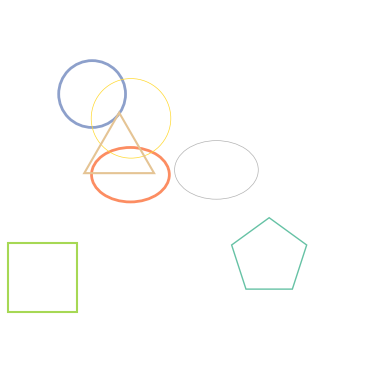[{"shape": "pentagon", "thickness": 1, "radius": 0.51, "center": [0.699, 0.332]}, {"shape": "oval", "thickness": 2, "radius": 0.51, "center": [0.339, 0.546]}, {"shape": "circle", "thickness": 2, "radius": 0.43, "center": [0.239, 0.756]}, {"shape": "square", "thickness": 1.5, "radius": 0.45, "center": [0.111, 0.278]}, {"shape": "circle", "thickness": 0.5, "radius": 0.52, "center": [0.34, 0.693]}, {"shape": "triangle", "thickness": 1.5, "radius": 0.52, "center": [0.31, 0.603]}, {"shape": "oval", "thickness": 0.5, "radius": 0.54, "center": [0.562, 0.559]}]